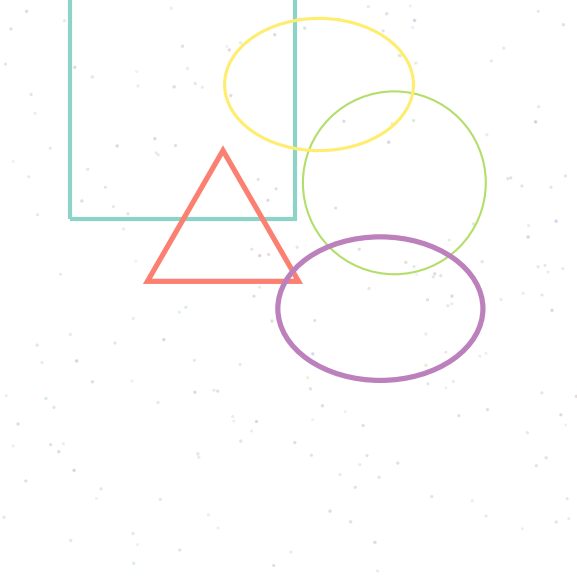[{"shape": "square", "thickness": 2, "radius": 0.98, "center": [0.316, 0.815]}, {"shape": "triangle", "thickness": 2.5, "radius": 0.76, "center": [0.386, 0.588]}, {"shape": "circle", "thickness": 1, "radius": 0.79, "center": [0.683, 0.683]}, {"shape": "oval", "thickness": 2.5, "radius": 0.89, "center": [0.659, 0.465]}, {"shape": "oval", "thickness": 1.5, "radius": 0.82, "center": [0.552, 0.853]}]